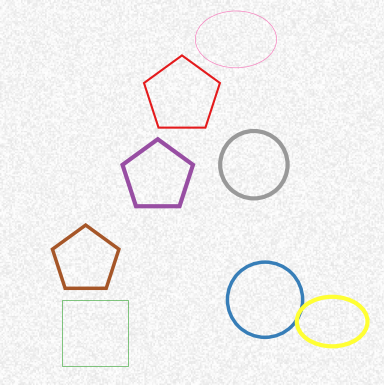[{"shape": "pentagon", "thickness": 1.5, "radius": 0.52, "center": [0.473, 0.752]}, {"shape": "circle", "thickness": 2.5, "radius": 0.49, "center": [0.688, 0.222]}, {"shape": "square", "thickness": 0.5, "radius": 0.43, "center": [0.247, 0.134]}, {"shape": "pentagon", "thickness": 3, "radius": 0.48, "center": [0.41, 0.542]}, {"shape": "oval", "thickness": 3, "radius": 0.46, "center": [0.863, 0.165]}, {"shape": "pentagon", "thickness": 2.5, "radius": 0.45, "center": [0.223, 0.325]}, {"shape": "oval", "thickness": 0.5, "radius": 0.53, "center": [0.613, 0.898]}, {"shape": "circle", "thickness": 3, "radius": 0.44, "center": [0.659, 0.572]}]